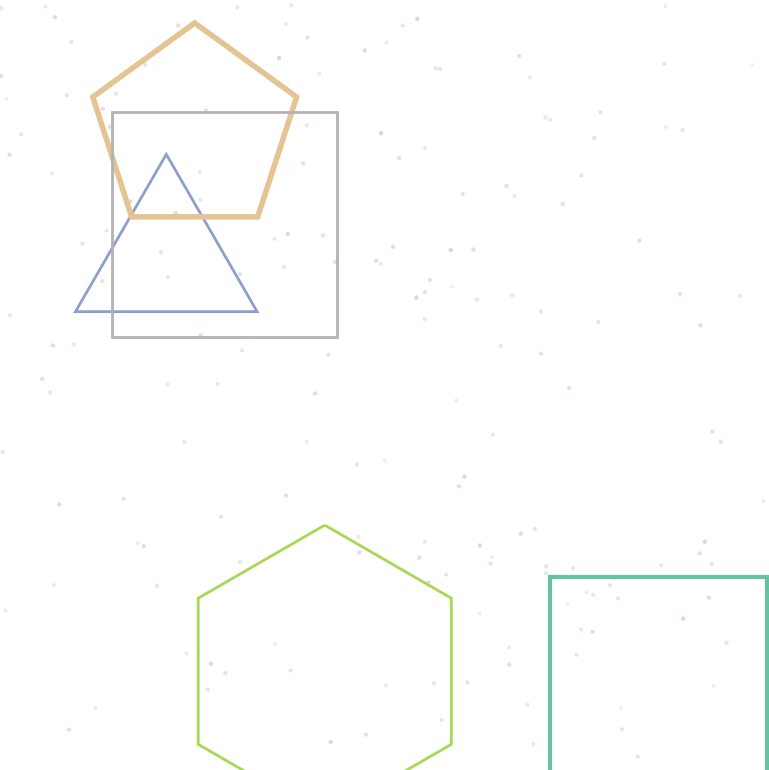[{"shape": "square", "thickness": 1.5, "radius": 0.71, "center": [0.855, 0.109]}, {"shape": "triangle", "thickness": 1, "radius": 0.68, "center": [0.216, 0.663]}, {"shape": "hexagon", "thickness": 1, "radius": 0.95, "center": [0.422, 0.128]}, {"shape": "pentagon", "thickness": 2, "radius": 0.7, "center": [0.253, 0.831]}, {"shape": "square", "thickness": 1, "radius": 0.73, "center": [0.291, 0.709]}]